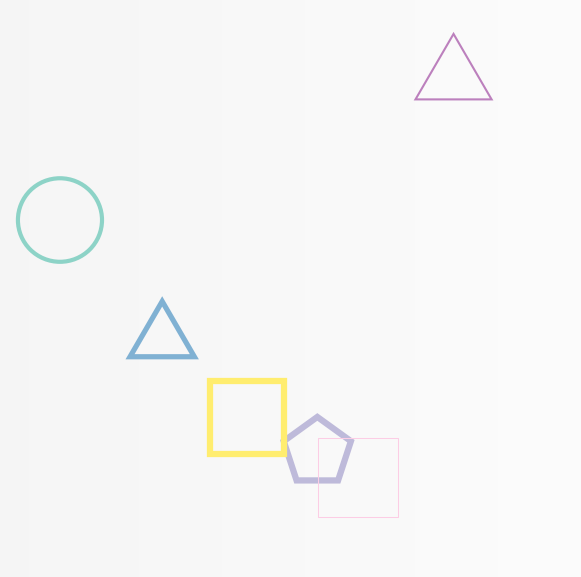[{"shape": "circle", "thickness": 2, "radius": 0.36, "center": [0.103, 0.618]}, {"shape": "pentagon", "thickness": 3, "radius": 0.3, "center": [0.546, 0.216]}, {"shape": "triangle", "thickness": 2.5, "radius": 0.32, "center": [0.279, 0.413]}, {"shape": "square", "thickness": 0.5, "radius": 0.35, "center": [0.616, 0.172]}, {"shape": "triangle", "thickness": 1, "radius": 0.38, "center": [0.78, 0.865]}, {"shape": "square", "thickness": 3, "radius": 0.32, "center": [0.425, 0.277]}]